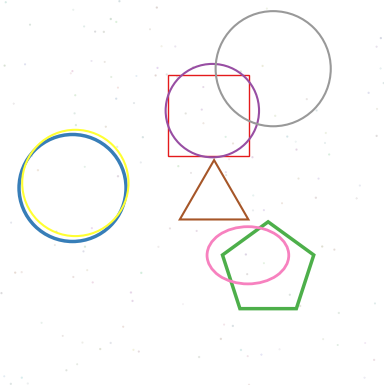[{"shape": "square", "thickness": 1, "radius": 0.53, "center": [0.543, 0.699]}, {"shape": "circle", "thickness": 2.5, "radius": 0.69, "center": [0.188, 0.512]}, {"shape": "pentagon", "thickness": 2.5, "radius": 0.62, "center": [0.696, 0.299]}, {"shape": "circle", "thickness": 1.5, "radius": 0.61, "center": [0.552, 0.713]}, {"shape": "circle", "thickness": 1.5, "radius": 0.69, "center": [0.196, 0.525]}, {"shape": "triangle", "thickness": 1.5, "radius": 0.51, "center": [0.556, 0.481]}, {"shape": "oval", "thickness": 2, "radius": 0.53, "center": [0.644, 0.337]}, {"shape": "circle", "thickness": 1.5, "radius": 0.75, "center": [0.71, 0.822]}]